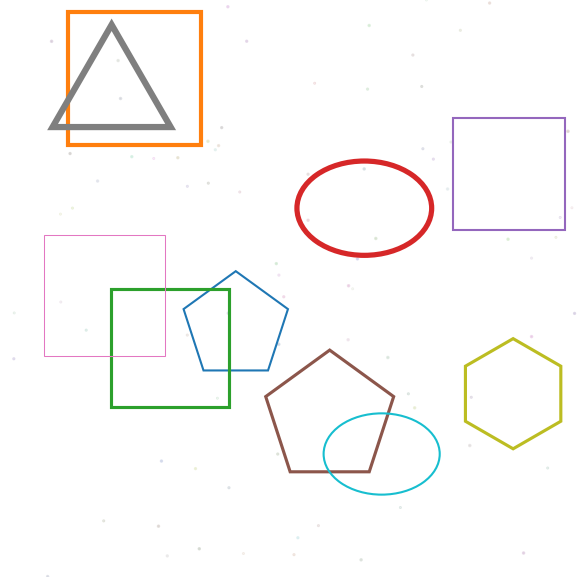[{"shape": "pentagon", "thickness": 1, "radius": 0.48, "center": [0.408, 0.435]}, {"shape": "square", "thickness": 2, "radius": 0.58, "center": [0.233, 0.864]}, {"shape": "square", "thickness": 1.5, "radius": 0.51, "center": [0.295, 0.397]}, {"shape": "oval", "thickness": 2.5, "radius": 0.58, "center": [0.631, 0.639]}, {"shape": "square", "thickness": 1, "radius": 0.48, "center": [0.881, 0.697]}, {"shape": "pentagon", "thickness": 1.5, "radius": 0.58, "center": [0.571, 0.276]}, {"shape": "square", "thickness": 0.5, "radius": 0.53, "center": [0.181, 0.487]}, {"shape": "triangle", "thickness": 3, "radius": 0.59, "center": [0.193, 0.838]}, {"shape": "hexagon", "thickness": 1.5, "radius": 0.48, "center": [0.889, 0.317]}, {"shape": "oval", "thickness": 1, "radius": 0.5, "center": [0.661, 0.213]}]